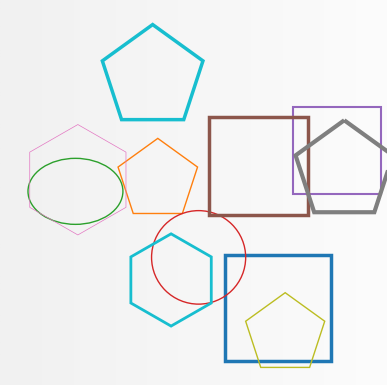[{"shape": "square", "thickness": 2.5, "radius": 0.69, "center": [0.717, 0.2]}, {"shape": "pentagon", "thickness": 1, "radius": 0.54, "center": [0.407, 0.533]}, {"shape": "oval", "thickness": 1, "radius": 0.61, "center": [0.195, 0.503]}, {"shape": "circle", "thickness": 1, "radius": 0.61, "center": [0.513, 0.331]}, {"shape": "square", "thickness": 1.5, "radius": 0.57, "center": [0.869, 0.609]}, {"shape": "square", "thickness": 2.5, "radius": 0.63, "center": [0.667, 0.569]}, {"shape": "hexagon", "thickness": 0.5, "radius": 0.72, "center": [0.201, 0.533]}, {"shape": "pentagon", "thickness": 3, "radius": 0.66, "center": [0.888, 0.556]}, {"shape": "pentagon", "thickness": 1, "radius": 0.54, "center": [0.736, 0.132]}, {"shape": "hexagon", "thickness": 2, "radius": 0.6, "center": [0.441, 0.273]}, {"shape": "pentagon", "thickness": 2.5, "radius": 0.68, "center": [0.394, 0.8]}]